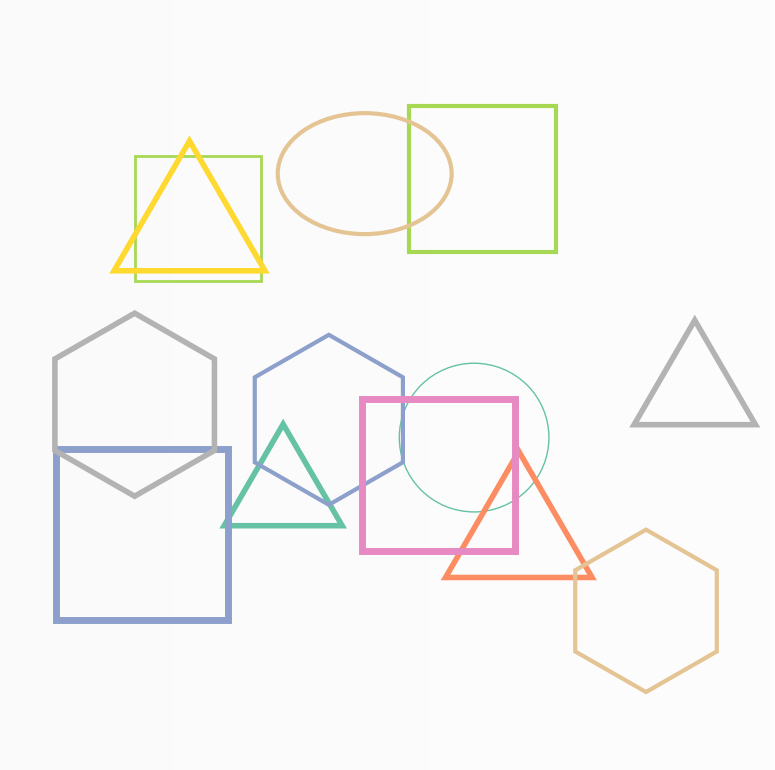[{"shape": "triangle", "thickness": 2, "radius": 0.44, "center": [0.365, 0.361]}, {"shape": "circle", "thickness": 0.5, "radius": 0.48, "center": [0.612, 0.432]}, {"shape": "triangle", "thickness": 2, "radius": 0.55, "center": [0.669, 0.305]}, {"shape": "hexagon", "thickness": 1.5, "radius": 0.55, "center": [0.424, 0.455]}, {"shape": "square", "thickness": 2.5, "radius": 0.56, "center": [0.183, 0.306]}, {"shape": "square", "thickness": 2.5, "radius": 0.49, "center": [0.566, 0.384]}, {"shape": "square", "thickness": 1, "radius": 0.41, "center": [0.256, 0.716]}, {"shape": "square", "thickness": 1.5, "radius": 0.47, "center": [0.623, 0.768]}, {"shape": "triangle", "thickness": 2, "radius": 0.56, "center": [0.245, 0.705]}, {"shape": "hexagon", "thickness": 1.5, "radius": 0.53, "center": [0.834, 0.207]}, {"shape": "oval", "thickness": 1.5, "radius": 0.56, "center": [0.471, 0.774]}, {"shape": "hexagon", "thickness": 2, "radius": 0.59, "center": [0.174, 0.474]}, {"shape": "triangle", "thickness": 2, "radius": 0.45, "center": [0.896, 0.494]}]